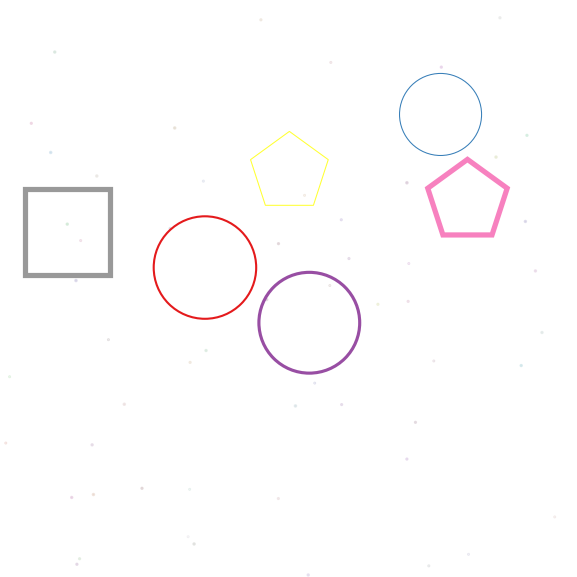[{"shape": "circle", "thickness": 1, "radius": 0.44, "center": [0.355, 0.536]}, {"shape": "circle", "thickness": 0.5, "radius": 0.36, "center": [0.763, 0.801]}, {"shape": "circle", "thickness": 1.5, "radius": 0.44, "center": [0.536, 0.44]}, {"shape": "pentagon", "thickness": 0.5, "radius": 0.35, "center": [0.501, 0.701]}, {"shape": "pentagon", "thickness": 2.5, "radius": 0.36, "center": [0.809, 0.651]}, {"shape": "square", "thickness": 2.5, "radius": 0.37, "center": [0.117, 0.598]}]